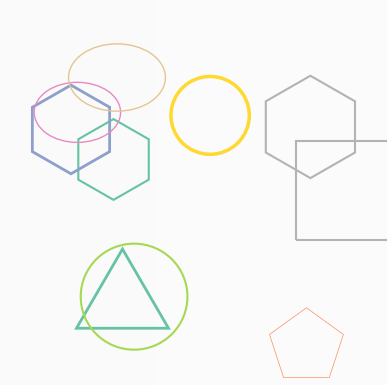[{"shape": "triangle", "thickness": 2, "radius": 0.69, "center": [0.316, 0.216]}, {"shape": "hexagon", "thickness": 1.5, "radius": 0.52, "center": [0.293, 0.586]}, {"shape": "pentagon", "thickness": 0.5, "radius": 0.5, "center": [0.791, 0.1]}, {"shape": "hexagon", "thickness": 2, "radius": 0.58, "center": [0.183, 0.664]}, {"shape": "oval", "thickness": 1, "radius": 0.56, "center": [0.2, 0.708]}, {"shape": "circle", "thickness": 1.5, "radius": 0.69, "center": [0.346, 0.229]}, {"shape": "circle", "thickness": 2.5, "radius": 0.51, "center": [0.542, 0.7]}, {"shape": "oval", "thickness": 1, "radius": 0.62, "center": [0.302, 0.799]}, {"shape": "hexagon", "thickness": 1.5, "radius": 0.66, "center": [0.801, 0.67]}, {"shape": "square", "thickness": 1.5, "radius": 0.64, "center": [0.892, 0.505]}]